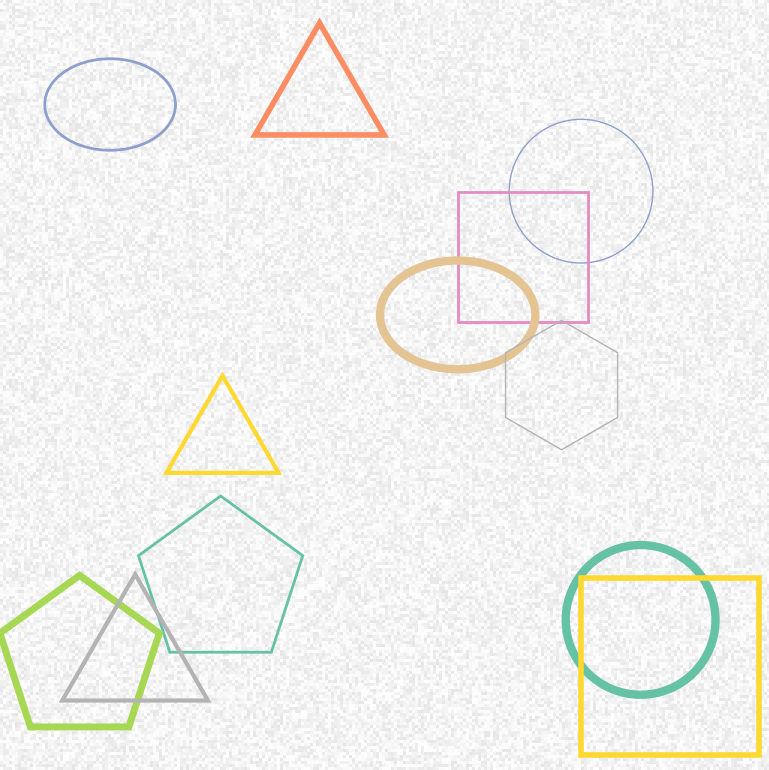[{"shape": "circle", "thickness": 3, "radius": 0.49, "center": [0.832, 0.195]}, {"shape": "pentagon", "thickness": 1, "radius": 0.56, "center": [0.287, 0.244]}, {"shape": "triangle", "thickness": 2, "radius": 0.48, "center": [0.415, 0.873]}, {"shape": "oval", "thickness": 1, "radius": 0.42, "center": [0.143, 0.864]}, {"shape": "circle", "thickness": 0.5, "radius": 0.47, "center": [0.755, 0.752]}, {"shape": "square", "thickness": 1, "radius": 0.42, "center": [0.679, 0.666]}, {"shape": "pentagon", "thickness": 2.5, "radius": 0.54, "center": [0.103, 0.144]}, {"shape": "square", "thickness": 2, "radius": 0.58, "center": [0.87, 0.134]}, {"shape": "triangle", "thickness": 1.5, "radius": 0.42, "center": [0.289, 0.428]}, {"shape": "oval", "thickness": 3, "radius": 0.5, "center": [0.594, 0.591]}, {"shape": "hexagon", "thickness": 0.5, "radius": 0.42, "center": [0.729, 0.5]}, {"shape": "triangle", "thickness": 1.5, "radius": 0.55, "center": [0.175, 0.145]}]